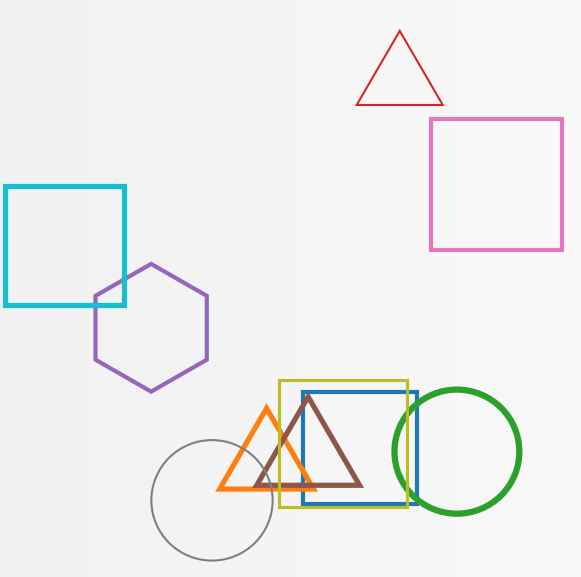[{"shape": "square", "thickness": 2, "radius": 0.49, "center": [0.619, 0.223]}, {"shape": "triangle", "thickness": 2.5, "radius": 0.47, "center": [0.459, 0.199]}, {"shape": "circle", "thickness": 3, "radius": 0.54, "center": [0.786, 0.217]}, {"shape": "triangle", "thickness": 1, "radius": 0.43, "center": [0.688, 0.86]}, {"shape": "hexagon", "thickness": 2, "radius": 0.55, "center": [0.26, 0.432]}, {"shape": "triangle", "thickness": 2.5, "radius": 0.51, "center": [0.53, 0.21]}, {"shape": "square", "thickness": 2, "radius": 0.56, "center": [0.855, 0.68]}, {"shape": "circle", "thickness": 1, "radius": 0.52, "center": [0.365, 0.133]}, {"shape": "square", "thickness": 1.5, "radius": 0.55, "center": [0.59, 0.231]}, {"shape": "square", "thickness": 2.5, "radius": 0.51, "center": [0.111, 0.574]}]